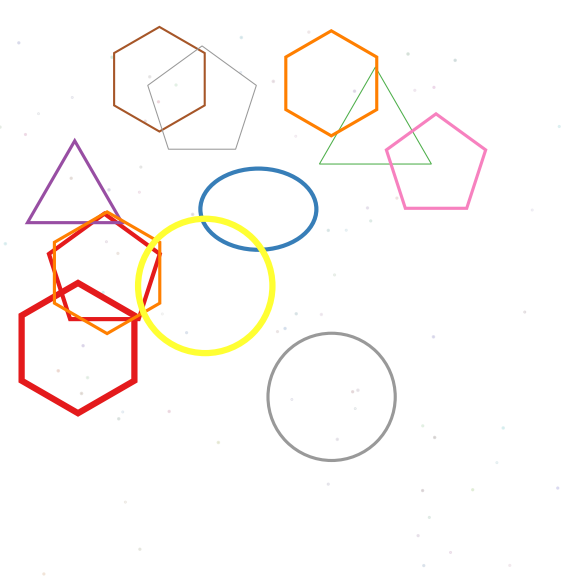[{"shape": "hexagon", "thickness": 3, "radius": 0.56, "center": [0.135, 0.396]}, {"shape": "pentagon", "thickness": 2, "radius": 0.5, "center": [0.181, 0.528]}, {"shape": "oval", "thickness": 2, "radius": 0.5, "center": [0.447, 0.637]}, {"shape": "triangle", "thickness": 0.5, "radius": 0.56, "center": [0.65, 0.771]}, {"shape": "triangle", "thickness": 1.5, "radius": 0.47, "center": [0.129, 0.661]}, {"shape": "hexagon", "thickness": 1.5, "radius": 0.45, "center": [0.574, 0.855]}, {"shape": "hexagon", "thickness": 1.5, "radius": 0.53, "center": [0.185, 0.527]}, {"shape": "circle", "thickness": 3, "radius": 0.58, "center": [0.355, 0.504]}, {"shape": "hexagon", "thickness": 1, "radius": 0.45, "center": [0.276, 0.862]}, {"shape": "pentagon", "thickness": 1.5, "radius": 0.45, "center": [0.755, 0.712]}, {"shape": "circle", "thickness": 1.5, "radius": 0.55, "center": [0.574, 0.312]}, {"shape": "pentagon", "thickness": 0.5, "radius": 0.49, "center": [0.35, 0.821]}]